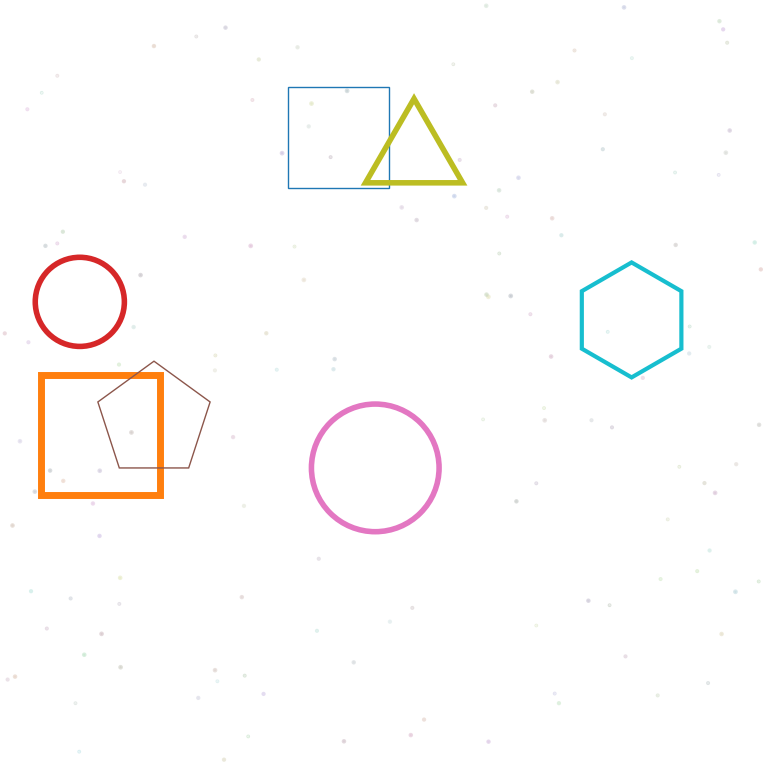[{"shape": "square", "thickness": 0.5, "radius": 0.33, "center": [0.44, 0.822]}, {"shape": "square", "thickness": 2.5, "radius": 0.39, "center": [0.13, 0.435]}, {"shape": "circle", "thickness": 2, "radius": 0.29, "center": [0.104, 0.608]}, {"shape": "pentagon", "thickness": 0.5, "radius": 0.38, "center": [0.2, 0.454]}, {"shape": "circle", "thickness": 2, "radius": 0.41, "center": [0.487, 0.392]}, {"shape": "triangle", "thickness": 2, "radius": 0.36, "center": [0.538, 0.799]}, {"shape": "hexagon", "thickness": 1.5, "radius": 0.37, "center": [0.82, 0.585]}]